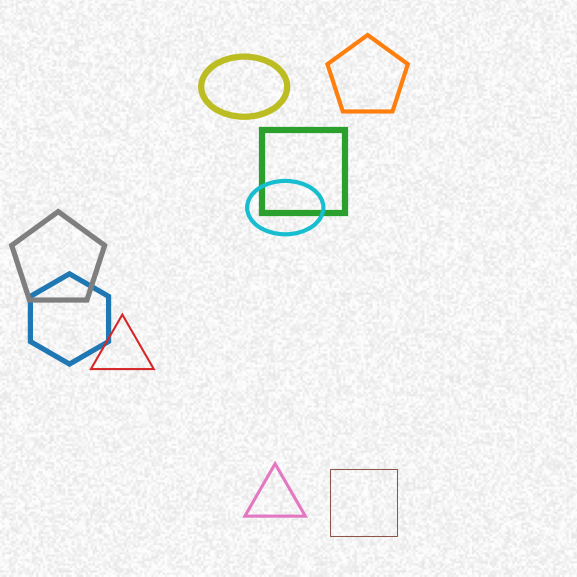[{"shape": "hexagon", "thickness": 2.5, "radius": 0.39, "center": [0.12, 0.447]}, {"shape": "pentagon", "thickness": 2, "radius": 0.37, "center": [0.637, 0.865]}, {"shape": "square", "thickness": 3, "radius": 0.36, "center": [0.526, 0.702]}, {"shape": "triangle", "thickness": 1, "radius": 0.31, "center": [0.212, 0.391]}, {"shape": "square", "thickness": 0.5, "radius": 0.29, "center": [0.629, 0.128]}, {"shape": "triangle", "thickness": 1.5, "radius": 0.3, "center": [0.476, 0.136]}, {"shape": "pentagon", "thickness": 2.5, "radius": 0.42, "center": [0.101, 0.548]}, {"shape": "oval", "thickness": 3, "radius": 0.37, "center": [0.423, 0.849]}, {"shape": "oval", "thickness": 2, "radius": 0.33, "center": [0.494, 0.64]}]